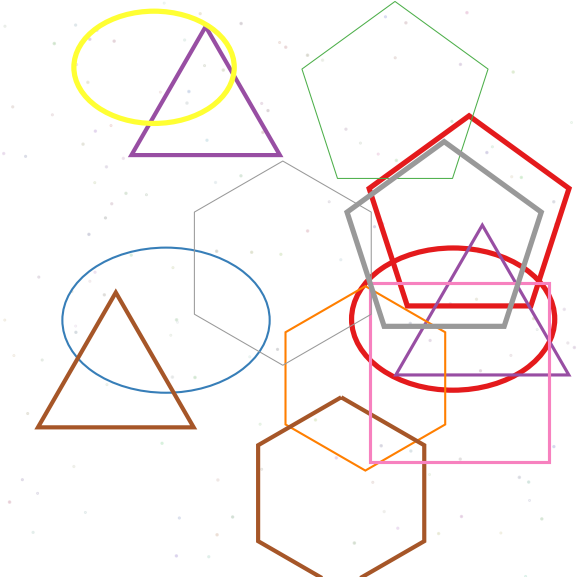[{"shape": "oval", "thickness": 2.5, "radius": 0.88, "center": [0.785, 0.447]}, {"shape": "pentagon", "thickness": 2.5, "radius": 0.91, "center": [0.812, 0.617]}, {"shape": "oval", "thickness": 1, "radius": 0.9, "center": [0.287, 0.445]}, {"shape": "pentagon", "thickness": 0.5, "radius": 0.85, "center": [0.684, 0.827]}, {"shape": "triangle", "thickness": 2, "radius": 0.74, "center": [0.356, 0.805]}, {"shape": "triangle", "thickness": 1.5, "radius": 0.86, "center": [0.835, 0.436]}, {"shape": "hexagon", "thickness": 1, "radius": 0.8, "center": [0.633, 0.344]}, {"shape": "oval", "thickness": 2.5, "radius": 0.69, "center": [0.267, 0.883]}, {"shape": "hexagon", "thickness": 2, "radius": 0.83, "center": [0.591, 0.145]}, {"shape": "triangle", "thickness": 2, "radius": 0.78, "center": [0.201, 0.337]}, {"shape": "square", "thickness": 1.5, "radius": 0.77, "center": [0.796, 0.354]}, {"shape": "hexagon", "thickness": 0.5, "radius": 0.88, "center": [0.49, 0.543]}, {"shape": "pentagon", "thickness": 2.5, "radius": 0.88, "center": [0.769, 0.577]}]